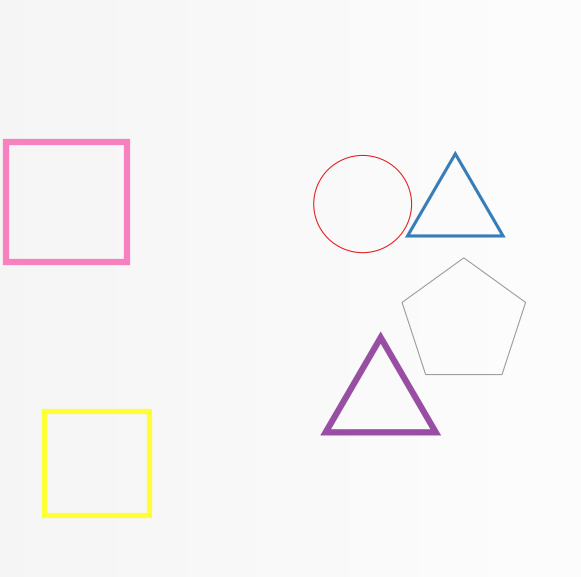[{"shape": "circle", "thickness": 0.5, "radius": 0.42, "center": [0.624, 0.646]}, {"shape": "triangle", "thickness": 1.5, "radius": 0.47, "center": [0.783, 0.638]}, {"shape": "triangle", "thickness": 3, "radius": 0.55, "center": [0.655, 0.305]}, {"shape": "square", "thickness": 2.5, "radius": 0.45, "center": [0.166, 0.198]}, {"shape": "square", "thickness": 3, "radius": 0.52, "center": [0.115, 0.649]}, {"shape": "pentagon", "thickness": 0.5, "radius": 0.56, "center": [0.798, 0.441]}]